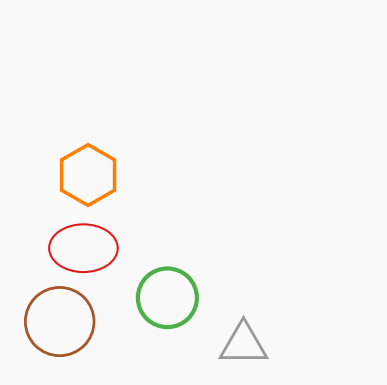[{"shape": "oval", "thickness": 1.5, "radius": 0.44, "center": [0.215, 0.355]}, {"shape": "circle", "thickness": 3, "radius": 0.38, "center": [0.432, 0.227]}, {"shape": "hexagon", "thickness": 2.5, "radius": 0.39, "center": [0.227, 0.545]}, {"shape": "circle", "thickness": 2, "radius": 0.44, "center": [0.154, 0.165]}, {"shape": "triangle", "thickness": 2, "radius": 0.35, "center": [0.628, 0.106]}]